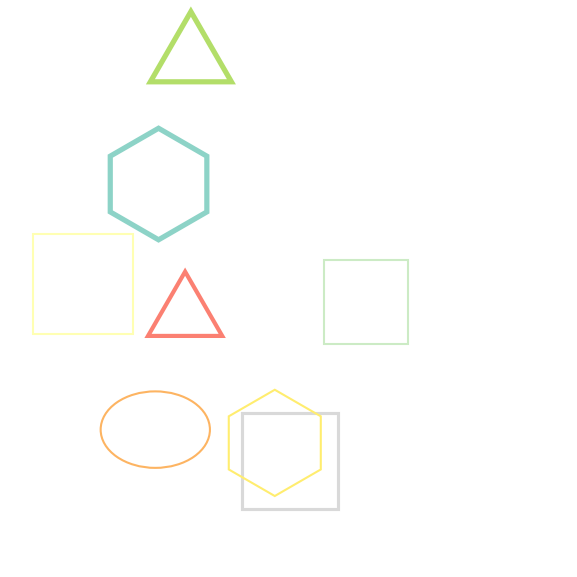[{"shape": "hexagon", "thickness": 2.5, "radius": 0.48, "center": [0.275, 0.68]}, {"shape": "square", "thickness": 1, "radius": 0.43, "center": [0.144, 0.508]}, {"shape": "triangle", "thickness": 2, "radius": 0.37, "center": [0.321, 0.455]}, {"shape": "oval", "thickness": 1, "radius": 0.47, "center": [0.269, 0.255]}, {"shape": "triangle", "thickness": 2.5, "radius": 0.41, "center": [0.331, 0.898]}, {"shape": "square", "thickness": 1.5, "radius": 0.41, "center": [0.502, 0.201]}, {"shape": "square", "thickness": 1, "radius": 0.37, "center": [0.633, 0.476]}, {"shape": "hexagon", "thickness": 1, "radius": 0.46, "center": [0.476, 0.232]}]